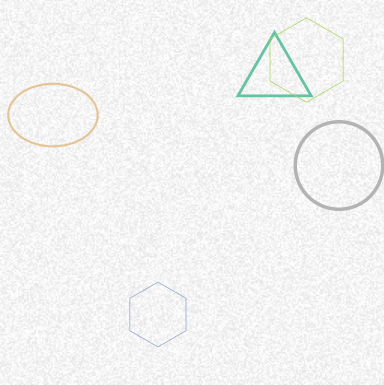[{"shape": "triangle", "thickness": 2, "radius": 0.55, "center": [0.713, 0.806]}, {"shape": "hexagon", "thickness": 0.5, "radius": 0.42, "center": [0.41, 0.183]}, {"shape": "hexagon", "thickness": 0.5, "radius": 0.55, "center": [0.796, 0.844]}, {"shape": "oval", "thickness": 1.5, "radius": 0.58, "center": [0.138, 0.701]}, {"shape": "circle", "thickness": 2.5, "radius": 0.57, "center": [0.881, 0.57]}]